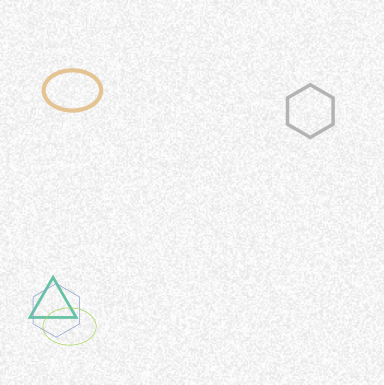[{"shape": "triangle", "thickness": 2, "radius": 0.35, "center": [0.138, 0.21]}, {"shape": "hexagon", "thickness": 0.5, "radius": 0.35, "center": [0.146, 0.194]}, {"shape": "oval", "thickness": 0.5, "radius": 0.35, "center": [0.181, 0.152]}, {"shape": "oval", "thickness": 3, "radius": 0.37, "center": [0.188, 0.765]}, {"shape": "hexagon", "thickness": 2.5, "radius": 0.34, "center": [0.806, 0.711]}]